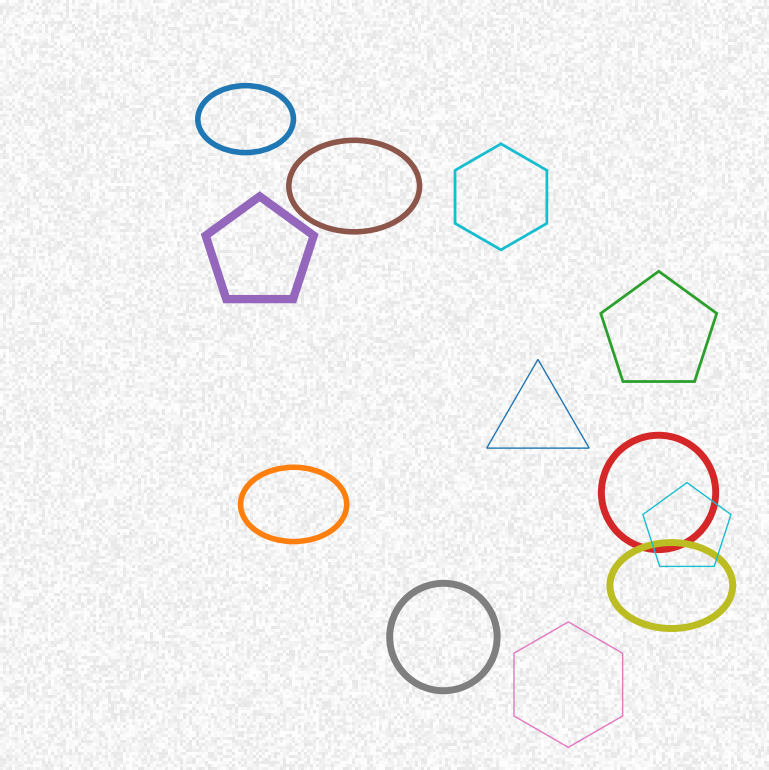[{"shape": "triangle", "thickness": 0.5, "radius": 0.38, "center": [0.699, 0.456]}, {"shape": "oval", "thickness": 2, "radius": 0.31, "center": [0.319, 0.845]}, {"shape": "oval", "thickness": 2, "radius": 0.34, "center": [0.381, 0.345]}, {"shape": "pentagon", "thickness": 1, "radius": 0.4, "center": [0.856, 0.569]}, {"shape": "circle", "thickness": 2.5, "radius": 0.37, "center": [0.855, 0.361]}, {"shape": "pentagon", "thickness": 3, "radius": 0.37, "center": [0.337, 0.671]}, {"shape": "oval", "thickness": 2, "radius": 0.42, "center": [0.46, 0.758]}, {"shape": "hexagon", "thickness": 0.5, "radius": 0.41, "center": [0.738, 0.111]}, {"shape": "circle", "thickness": 2.5, "radius": 0.35, "center": [0.576, 0.173]}, {"shape": "oval", "thickness": 2.5, "radius": 0.4, "center": [0.872, 0.24]}, {"shape": "hexagon", "thickness": 1, "radius": 0.34, "center": [0.651, 0.744]}, {"shape": "pentagon", "thickness": 0.5, "radius": 0.3, "center": [0.892, 0.313]}]